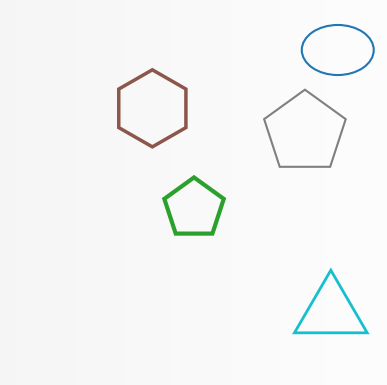[{"shape": "oval", "thickness": 1.5, "radius": 0.46, "center": [0.872, 0.87]}, {"shape": "pentagon", "thickness": 3, "radius": 0.4, "center": [0.501, 0.458]}, {"shape": "hexagon", "thickness": 2.5, "radius": 0.5, "center": [0.393, 0.719]}, {"shape": "pentagon", "thickness": 1.5, "radius": 0.55, "center": [0.787, 0.656]}, {"shape": "triangle", "thickness": 2, "radius": 0.54, "center": [0.854, 0.19]}]